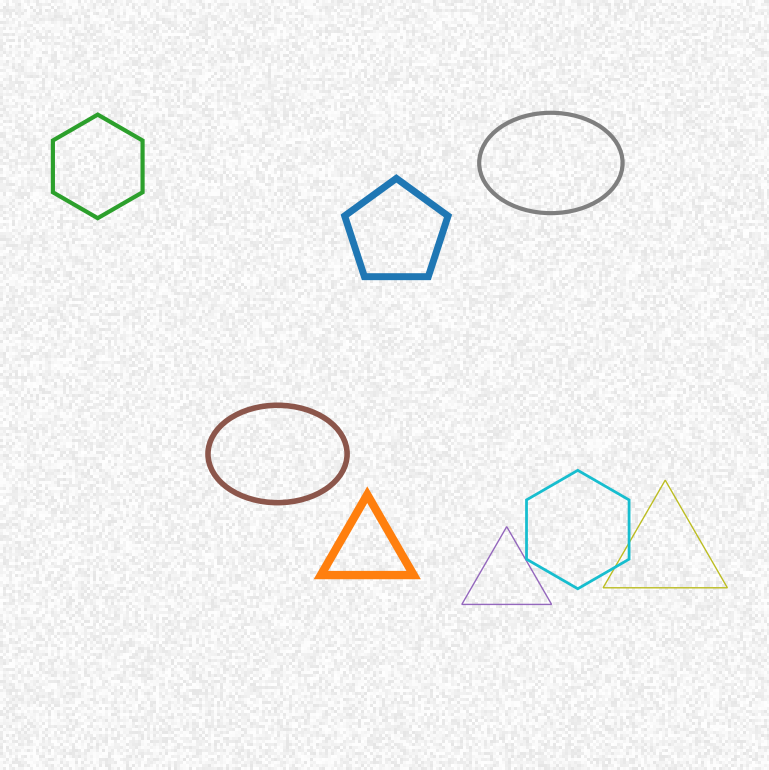[{"shape": "pentagon", "thickness": 2.5, "radius": 0.35, "center": [0.515, 0.698]}, {"shape": "triangle", "thickness": 3, "radius": 0.35, "center": [0.477, 0.288]}, {"shape": "hexagon", "thickness": 1.5, "radius": 0.34, "center": [0.127, 0.784]}, {"shape": "triangle", "thickness": 0.5, "radius": 0.34, "center": [0.658, 0.249]}, {"shape": "oval", "thickness": 2, "radius": 0.45, "center": [0.36, 0.41]}, {"shape": "oval", "thickness": 1.5, "radius": 0.47, "center": [0.715, 0.788]}, {"shape": "triangle", "thickness": 0.5, "radius": 0.47, "center": [0.864, 0.283]}, {"shape": "hexagon", "thickness": 1, "radius": 0.38, "center": [0.75, 0.312]}]